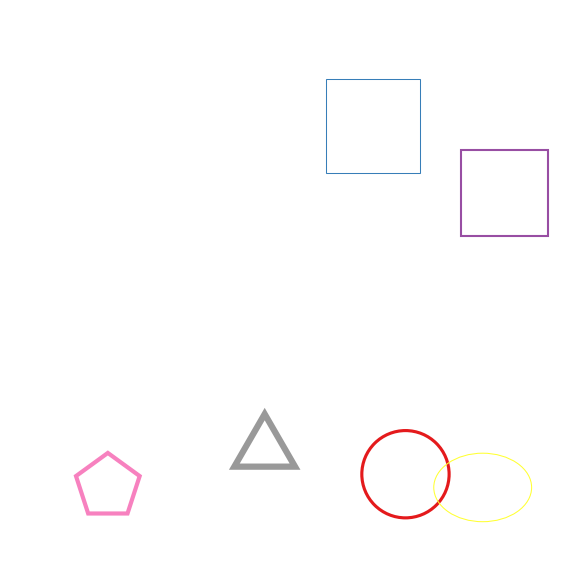[{"shape": "circle", "thickness": 1.5, "radius": 0.38, "center": [0.702, 0.178]}, {"shape": "square", "thickness": 0.5, "radius": 0.41, "center": [0.646, 0.782]}, {"shape": "square", "thickness": 1, "radius": 0.37, "center": [0.874, 0.665]}, {"shape": "oval", "thickness": 0.5, "radius": 0.42, "center": [0.836, 0.155]}, {"shape": "pentagon", "thickness": 2, "radius": 0.29, "center": [0.187, 0.157]}, {"shape": "triangle", "thickness": 3, "radius": 0.3, "center": [0.458, 0.221]}]